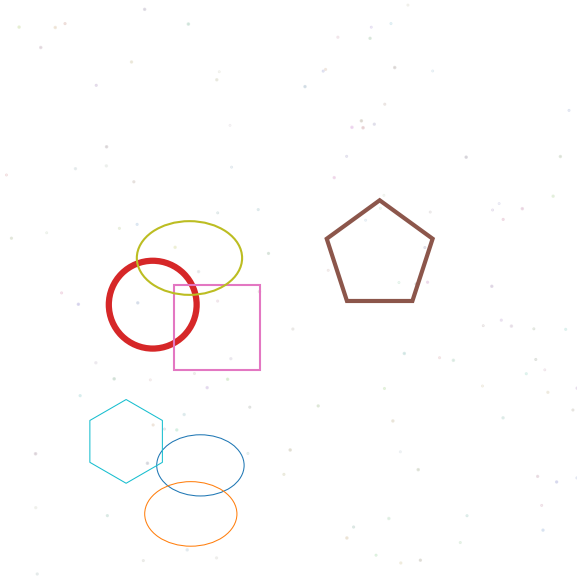[{"shape": "oval", "thickness": 0.5, "radius": 0.38, "center": [0.347, 0.193]}, {"shape": "oval", "thickness": 0.5, "radius": 0.4, "center": [0.33, 0.109]}, {"shape": "circle", "thickness": 3, "radius": 0.38, "center": [0.264, 0.472]}, {"shape": "pentagon", "thickness": 2, "radius": 0.48, "center": [0.657, 0.556]}, {"shape": "square", "thickness": 1, "radius": 0.37, "center": [0.376, 0.433]}, {"shape": "oval", "thickness": 1, "radius": 0.46, "center": [0.328, 0.552]}, {"shape": "hexagon", "thickness": 0.5, "radius": 0.36, "center": [0.218, 0.235]}]